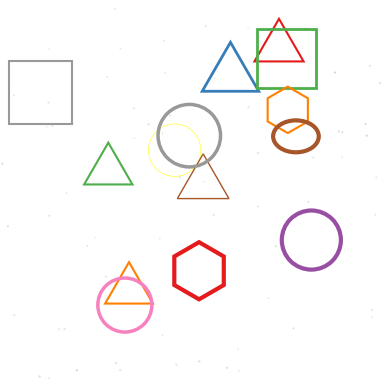[{"shape": "hexagon", "thickness": 3, "radius": 0.37, "center": [0.517, 0.297]}, {"shape": "triangle", "thickness": 1.5, "radius": 0.37, "center": [0.725, 0.877]}, {"shape": "triangle", "thickness": 2, "radius": 0.42, "center": [0.599, 0.805]}, {"shape": "square", "thickness": 2, "radius": 0.38, "center": [0.744, 0.848]}, {"shape": "triangle", "thickness": 1.5, "radius": 0.36, "center": [0.281, 0.557]}, {"shape": "circle", "thickness": 3, "radius": 0.38, "center": [0.809, 0.376]}, {"shape": "hexagon", "thickness": 1.5, "radius": 0.3, "center": [0.747, 0.715]}, {"shape": "triangle", "thickness": 1.5, "radius": 0.36, "center": [0.335, 0.247]}, {"shape": "circle", "thickness": 0.5, "radius": 0.34, "center": [0.454, 0.61]}, {"shape": "triangle", "thickness": 1, "radius": 0.39, "center": [0.528, 0.523]}, {"shape": "oval", "thickness": 3, "radius": 0.3, "center": [0.769, 0.646]}, {"shape": "circle", "thickness": 2.5, "radius": 0.35, "center": [0.324, 0.208]}, {"shape": "circle", "thickness": 2.5, "radius": 0.41, "center": [0.492, 0.648]}, {"shape": "square", "thickness": 1.5, "radius": 0.41, "center": [0.105, 0.759]}]